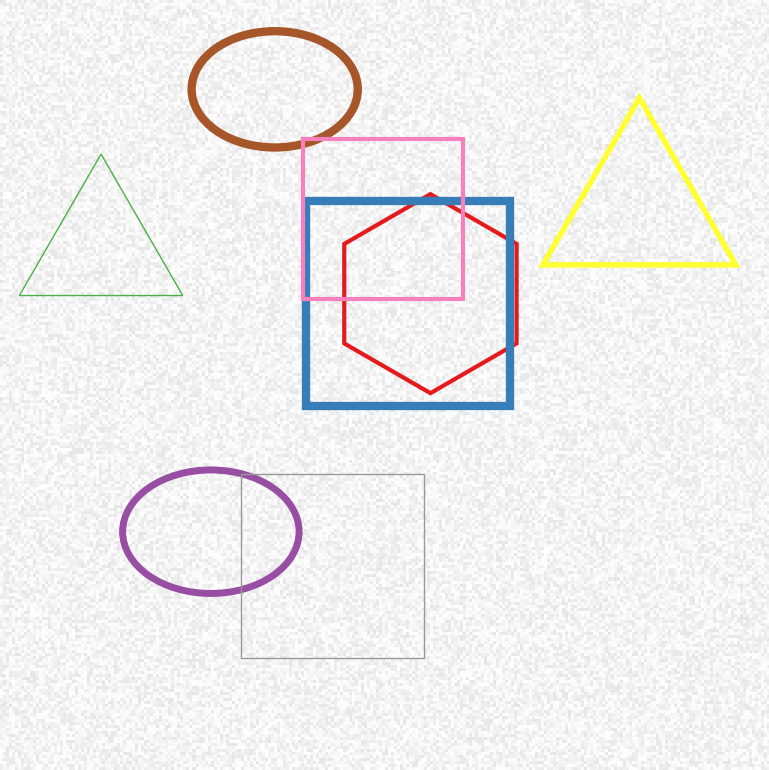[{"shape": "hexagon", "thickness": 1.5, "radius": 0.65, "center": [0.559, 0.619]}, {"shape": "square", "thickness": 3, "radius": 0.66, "center": [0.53, 0.606]}, {"shape": "triangle", "thickness": 0.5, "radius": 0.61, "center": [0.131, 0.677]}, {"shape": "oval", "thickness": 2.5, "radius": 0.57, "center": [0.274, 0.309]}, {"shape": "triangle", "thickness": 2, "radius": 0.72, "center": [0.83, 0.728]}, {"shape": "oval", "thickness": 3, "radius": 0.54, "center": [0.357, 0.884]}, {"shape": "square", "thickness": 1.5, "radius": 0.52, "center": [0.498, 0.715]}, {"shape": "square", "thickness": 0.5, "radius": 0.6, "center": [0.432, 0.265]}]